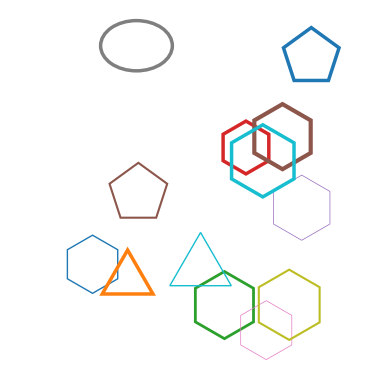[{"shape": "pentagon", "thickness": 2.5, "radius": 0.38, "center": [0.809, 0.852]}, {"shape": "hexagon", "thickness": 1, "radius": 0.38, "center": [0.24, 0.314]}, {"shape": "triangle", "thickness": 2.5, "radius": 0.38, "center": [0.331, 0.274]}, {"shape": "hexagon", "thickness": 2, "radius": 0.44, "center": [0.583, 0.208]}, {"shape": "hexagon", "thickness": 2.5, "radius": 0.34, "center": [0.639, 0.617]}, {"shape": "hexagon", "thickness": 0.5, "radius": 0.42, "center": [0.784, 0.46]}, {"shape": "hexagon", "thickness": 3, "radius": 0.42, "center": [0.734, 0.645]}, {"shape": "pentagon", "thickness": 1.5, "radius": 0.39, "center": [0.359, 0.498]}, {"shape": "hexagon", "thickness": 0.5, "radius": 0.38, "center": [0.692, 0.142]}, {"shape": "oval", "thickness": 2.5, "radius": 0.47, "center": [0.354, 0.881]}, {"shape": "hexagon", "thickness": 1.5, "radius": 0.46, "center": [0.751, 0.208]}, {"shape": "hexagon", "thickness": 2.5, "radius": 0.47, "center": [0.683, 0.582]}, {"shape": "triangle", "thickness": 1, "radius": 0.46, "center": [0.521, 0.304]}]